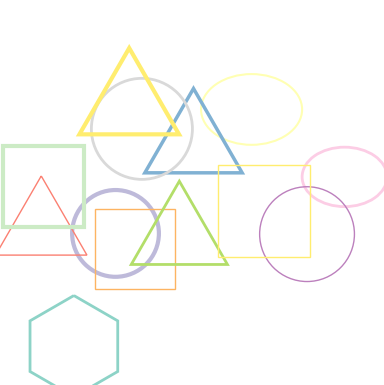[{"shape": "hexagon", "thickness": 2, "radius": 0.66, "center": [0.192, 0.101]}, {"shape": "oval", "thickness": 1.5, "radius": 0.66, "center": [0.653, 0.716]}, {"shape": "circle", "thickness": 3, "radius": 0.56, "center": [0.3, 0.394]}, {"shape": "triangle", "thickness": 1, "radius": 0.69, "center": [0.107, 0.406]}, {"shape": "triangle", "thickness": 2.5, "radius": 0.73, "center": [0.503, 0.624]}, {"shape": "square", "thickness": 1, "radius": 0.52, "center": [0.351, 0.353]}, {"shape": "triangle", "thickness": 2, "radius": 0.72, "center": [0.466, 0.385]}, {"shape": "oval", "thickness": 2, "radius": 0.55, "center": [0.895, 0.541]}, {"shape": "circle", "thickness": 2, "radius": 0.66, "center": [0.369, 0.665]}, {"shape": "circle", "thickness": 1, "radius": 0.62, "center": [0.797, 0.392]}, {"shape": "square", "thickness": 3, "radius": 0.53, "center": [0.112, 0.514]}, {"shape": "triangle", "thickness": 3, "radius": 0.75, "center": [0.336, 0.726]}, {"shape": "square", "thickness": 1, "radius": 0.6, "center": [0.687, 0.453]}]